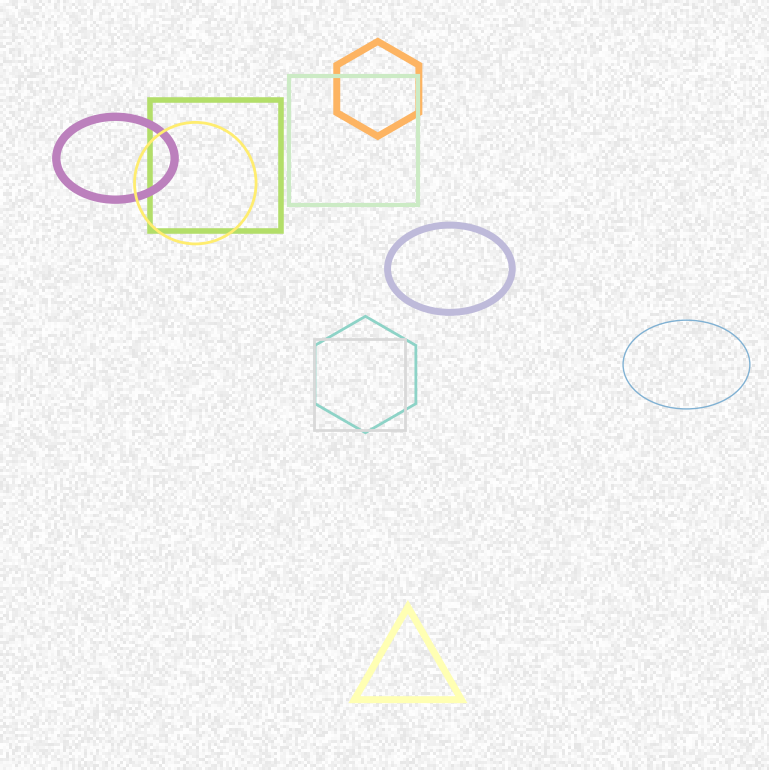[{"shape": "hexagon", "thickness": 1, "radius": 0.38, "center": [0.475, 0.514]}, {"shape": "triangle", "thickness": 2.5, "radius": 0.4, "center": [0.53, 0.132]}, {"shape": "oval", "thickness": 2.5, "radius": 0.4, "center": [0.584, 0.651]}, {"shape": "oval", "thickness": 0.5, "radius": 0.41, "center": [0.892, 0.527]}, {"shape": "hexagon", "thickness": 2.5, "radius": 0.31, "center": [0.491, 0.885]}, {"shape": "square", "thickness": 2, "radius": 0.43, "center": [0.28, 0.785]}, {"shape": "square", "thickness": 1, "radius": 0.29, "center": [0.467, 0.5]}, {"shape": "oval", "thickness": 3, "radius": 0.38, "center": [0.15, 0.795]}, {"shape": "square", "thickness": 1.5, "radius": 0.42, "center": [0.459, 0.817]}, {"shape": "circle", "thickness": 1, "radius": 0.39, "center": [0.254, 0.762]}]